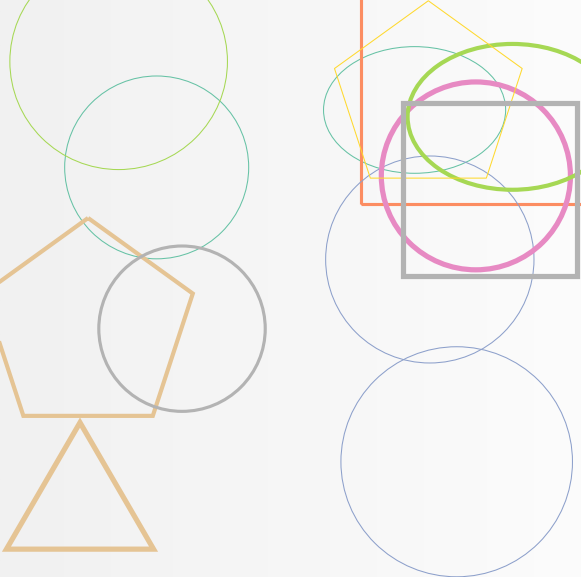[{"shape": "oval", "thickness": 0.5, "radius": 0.78, "center": [0.713, 0.809]}, {"shape": "circle", "thickness": 0.5, "radius": 0.79, "center": [0.27, 0.709]}, {"shape": "square", "thickness": 1.5, "radius": 0.97, "center": [0.816, 0.839]}, {"shape": "circle", "thickness": 0.5, "radius": 1.0, "center": [0.786, 0.2]}, {"shape": "circle", "thickness": 0.5, "radius": 0.9, "center": [0.739, 0.55]}, {"shape": "circle", "thickness": 2.5, "radius": 0.81, "center": [0.819, 0.695]}, {"shape": "oval", "thickness": 2, "radius": 0.9, "center": [0.882, 0.797]}, {"shape": "circle", "thickness": 0.5, "radius": 0.94, "center": [0.204, 0.893]}, {"shape": "pentagon", "thickness": 0.5, "radius": 0.85, "center": [0.737, 0.828]}, {"shape": "triangle", "thickness": 2.5, "radius": 0.73, "center": [0.138, 0.121]}, {"shape": "pentagon", "thickness": 2, "radius": 0.95, "center": [0.152, 0.432]}, {"shape": "circle", "thickness": 1.5, "radius": 0.72, "center": [0.313, 0.43]}, {"shape": "square", "thickness": 2.5, "radius": 0.75, "center": [0.843, 0.671]}]